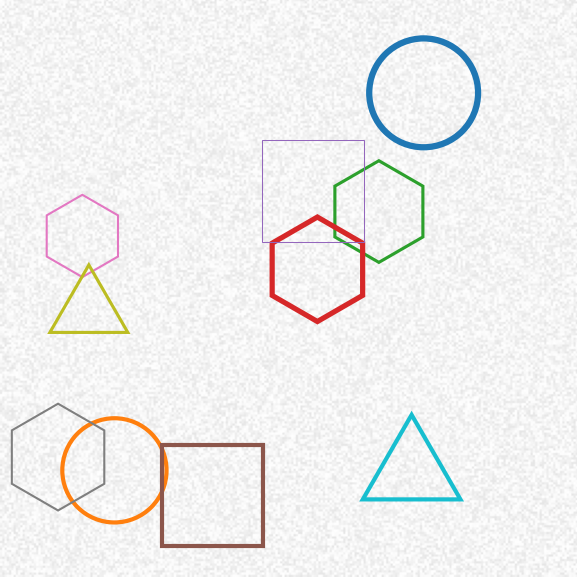[{"shape": "circle", "thickness": 3, "radius": 0.47, "center": [0.734, 0.838]}, {"shape": "circle", "thickness": 2, "radius": 0.45, "center": [0.198, 0.185]}, {"shape": "hexagon", "thickness": 1.5, "radius": 0.44, "center": [0.656, 0.633]}, {"shape": "hexagon", "thickness": 2.5, "radius": 0.45, "center": [0.55, 0.533]}, {"shape": "square", "thickness": 0.5, "radius": 0.44, "center": [0.542, 0.669]}, {"shape": "square", "thickness": 2, "radius": 0.44, "center": [0.368, 0.141]}, {"shape": "hexagon", "thickness": 1, "radius": 0.36, "center": [0.143, 0.591]}, {"shape": "hexagon", "thickness": 1, "radius": 0.46, "center": [0.101, 0.208]}, {"shape": "triangle", "thickness": 1.5, "radius": 0.39, "center": [0.154, 0.462]}, {"shape": "triangle", "thickness": 2, "radius": 0.49, "center": [0.713, 0.183]}]